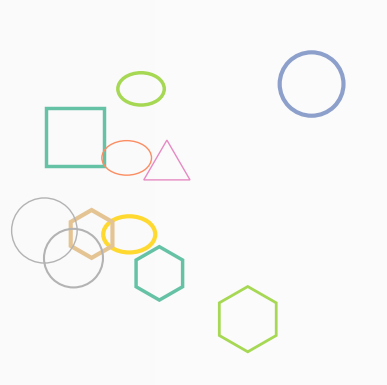[{"shape": "square", "thickness": 2.5, "radius": 0.38, "center": [0.193, 0.644]}, {"shape": "hexagon", "thickness": 2.5, "radius": 0.35, "center": [0.411, 0.29]}, {"shape": "oval", "thickness": 1, "radius": 0.32, "center": [0.327, 0.59]}, {"shape": "circle", "thickness": 3, "radius": 0.41, "center": [0.804, 0.782]}, {"shape": "triangle", "thickness": 1, "radius": 0.34, "center": [0.431, 0.567]}, {"shape": "hexagon", "thickness": 2, "radius": 0.42, "center": [0.639, 0.171]}, {"shape": "oval", "thickness": 2.5, "radius": 0.3, "center": [0.364, 0.769]}, {"shape": "oval", "thickness": 3, "radius": 0.34, "center": [0.334, 0.391]}, {"shape": "hexagon", "thickness": 3, "radius": 0.31, "center": [0.236, 0.392]}, {"shape": "circle", "thickness": 1, "radius": 0.42, "center": [0.115, 0.401]}, {"shape": "circle", "thickness": 1.5, "radius": 0.38, "center": [0.19, 0.33]}]